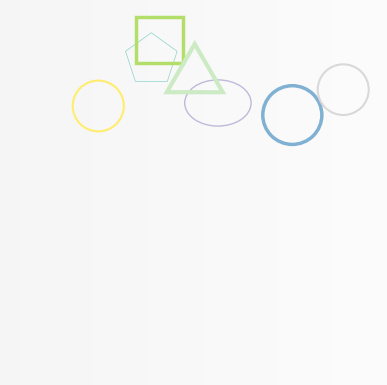[{"shape": "pentagon", "thickness": 0.5, "radius": 0.35, "center": [0.391, 0.845]}, {"shape": "oval", "thickness": 1, "radius": 0.43, "center": [0.562, 0.733]}, {"shape": "circle", "thickness": 2.5, "radius": 0.38, "center": [0.754, 0.701]}, {"shape": "square", "thickness": 2.5, "radius": 0.3, "center": [0.411, 0.896]}, {"shape": "circle", "thickness": 1.5, "radius": 0.33, "center": [0.886, 0.767]}, {"shape": "triangle", "thickness": 3, "radius": 0.42, "center": [0.503, 0.802]}, {"shape": "circle", "thickness": 1.5, "radius": 0.33, "center": [0.254, 0.725]}]